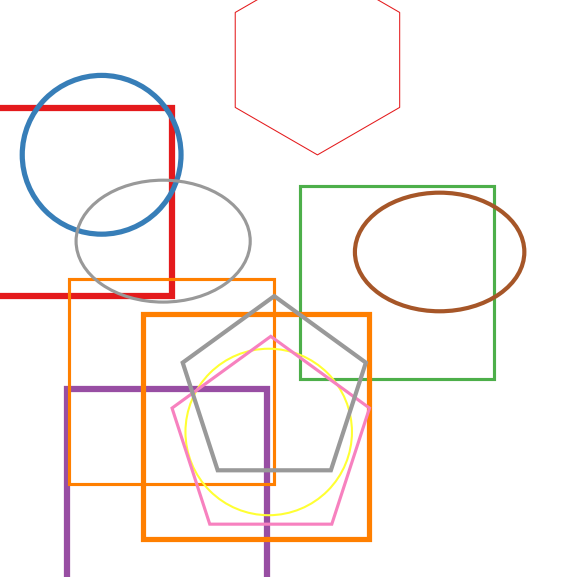[{"shape": "hexagon", "thickness": 0.5, "radius": 0.82, "center": [0.55, 0.895]}, {"shape": "square", "thickness": 3, "radius": 0.81, "center": [0.136, 0.649]}, {"shape": "circle", "thickness": 2.5, "radius": 0.69, "center": [0.176, 0.731]}, {"shape": "square", "thickness": 1.5, "radius": 0.84, "center": [0.688, 0.51]}, {"shape": "square", "thickness": 3, "radius": 0.87, "center": [0.289, 0.152]}, {"shape": "square", "thickness": 1.5, "radius": 0.89, "center": [0.297, 0.338]}, {"shape": "square", "thickness": 2.5, "radius": 0.98, "center": [0.443, 0.26]}, {"shape": "circle", "thickness": 1, "radius": 0.72, "center": [0.465, 0.251]}, {"shape": "oval", "thickness": 2, "radius": 0.73, "center": [0.761, 0.563]}, {"shape": "pentagon", "thickness": 1.5, "radius": 0.9, "center": [0.469, 0.237]}, {"shape": "oval", "thickness": 1.5, "radius": 0.75, "center": [0.283, 0.582]}, {"shape": "pentagon", "thickness": 2, "radius": 0.83, "center": [0.475, 0.32]}]